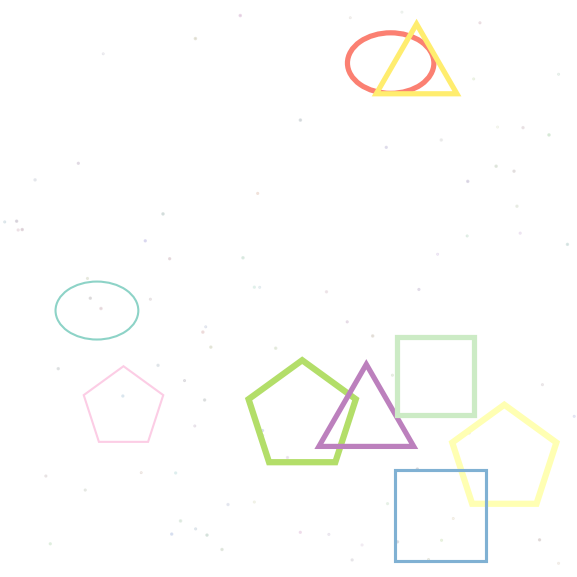[{"shape": "oval", "thickness": 1, "radius": 0.36, "center": [0.168, 0.461]}, {"shape": "pentagon", "thickness": 3, "radius": 0.47, "center": [0.873, 0.204]}, {"shape": "oval", "thickness": 2.5, "radius": 0.37, "center": [0.676, 0.89]}, {"shape": "square", "thickness": 1.5, "radius": 0.39, "center": [0.763, 0.106]}, {"shape": "pentagon", "thickness": 3, "radius": 0.49, "center": [0.523, 0.278]}, {"shape": "pentagon", "thickness": 1, "radius": 0.36, "center": [0.214, 0.293]}, {"shape": "triangle", "thickness": 2.5, "radius": 0.47, "center": [0.634, 0.274]}, {"shape": "square", "thickness": 2.5, "radius": 0.33, "center": [0.754, 0.348]}, {"shape": "triangle", "thickness": 2.5, "radius": 0.4, "center": [0.721, 0.877]}]